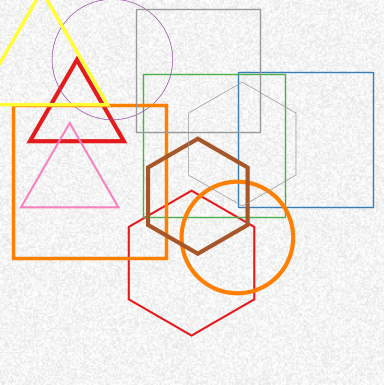[{"shape": "triangle", "thickness": 3, "radius": 0.7, "center": [0.2, 0.704]}, {"shape": "hexagon", "thickness": 1.5, "radius": 0.94, "center": [0.497, 0.317]}, {"shape": "square", "thickness": 1, "radius": 0.88, "center": [0.793, 0.637]}, {"shape": "square", "thickness": 1, "radius": 0.92, "center": [0.556, 0.622]}, {"shape": "circle", "thickness": 0.5, "radius": 0.78, "center": [0.292, 0.845]}, {"shape": "square", "thickness": 2.5, "radius": 0.99, "center": [0.232, 0.529]}, {"shape": "circle", "thickness": 3, "radius": 0.72, "center": [0.617, 0.383]}, {"shape": "triangle", "thickness": 2.5, "radius": 0.99, "center": [0.108, 0.827]}, {"shape": "hexagon", "thickness": 3, "radius": 0.75, "center": [0.514, 0.49]}, {"shape": "triangle", "thickness": 1.5, "radius": 0.73, "center": [0.181, 0.535]}, {"shape": "hexagon", "thickness": 0.5, "radius": 0.8, "center": [0.629, 0.626]}, {"shape": "square", "thickness": 1, "radius": 0.8, "center": [0.514, 0.817]}]